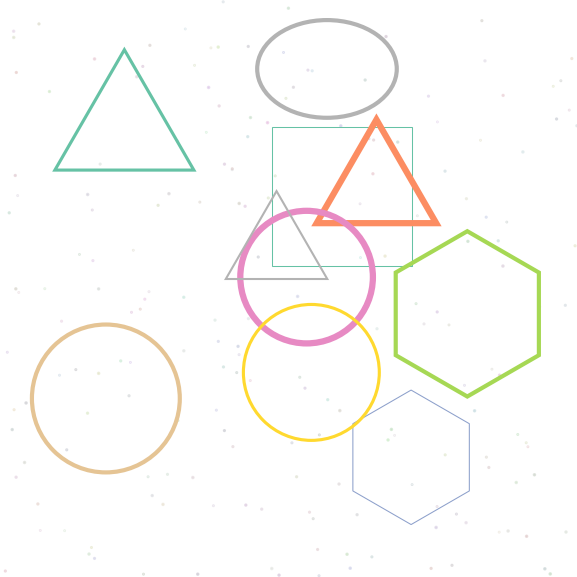[{"shape": "triangle", "thickness": 1.5, "radius": 0.69, "center": [0.215, 0.774]}, {"shape": "square", "thickness": 0.5, "radius": 0.6, "center": [0.593, 0.659]}, {"shape": "triangle", "thickness": 3, "radius": 0.6, "center": [0.652, 0.672]}, {"shape": "hexagon", "thickness": 0.5, "radius": 0.58, "center": [0.712, 0.207]}, {"shape": "circle", "thickness": 3, "radius": 0.57, "center": [0.531, 0.519]}, {"shape": "hexagon", "thickness": 2, "radius": 0.72, "center": [0.809, 0.456]}, {"shape": "circle", "thickness": 1.5, "radius": 0.59, "center": [0.539, 0.354]}, {"shape": "circle", "thickness": 2, "radius": 0.64, "center": [0.183, 0.309]}, {"shape": "triangle", "thickness": 1, "radius": 0.51, "center": [0.479, 0.567]}, {"shape": "oval", "thickness": 2, "radius": 0.6, "center": [0.566, 0.88]}]